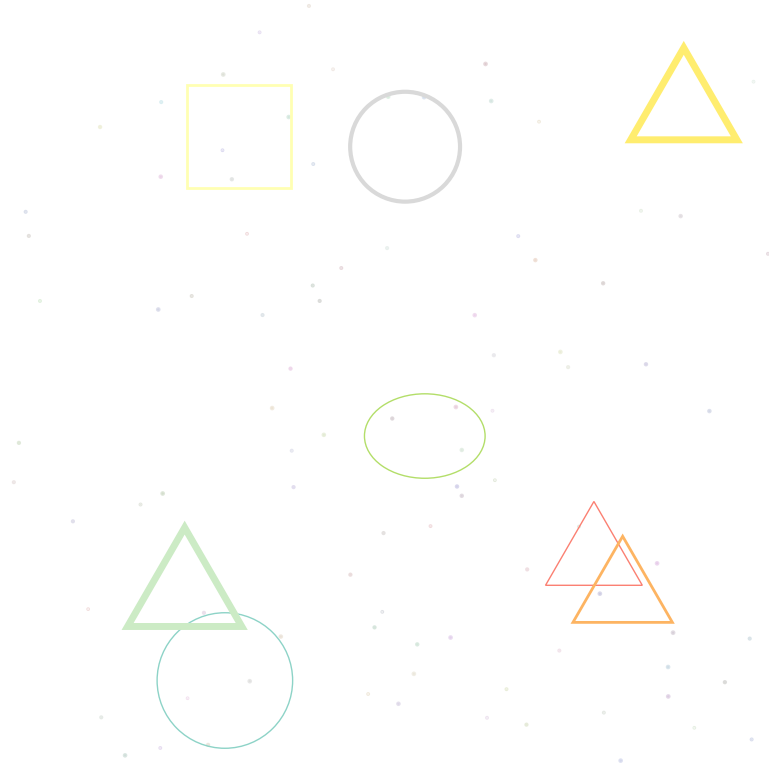[{"shape": "circle", "thickness": 0.5, "radius": 0.44, "center": [0.292, 0.116]}, {"shape": "square", "thickness": 1, "radius": 0.34, "center": [0.31, 0.823]}, {"shape": "triangle", "thickness": 0.5, "radius": 0.36, "center": [0.771, 0.276]}, {"shape": "triangle", "thickness": 1, "radius": 0.37, "center": [0.809, 0.229]}, {"shape": "oval", "thickness": 0.5, "radius": 0.39, "center": [0.552, 0.434]}, {"shape": "circle", "thickness": 1.5, "radius": 0.36, "center": [0.526, 0.809]}, {"shape": "triangle", "thickness": 2.5, "radius": 0.43, "center": [0.24, 0.229]}, {"shape": "triangle", "thickness": 2.5, "radius": 0.4, "center": [0.888, 0.858]}]